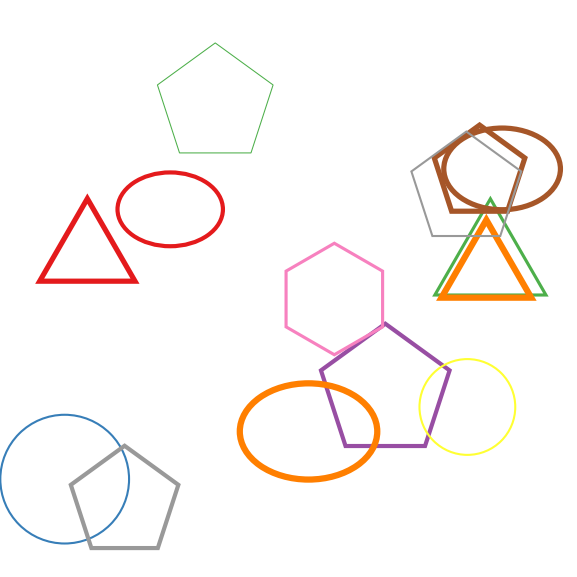[{"shape": "oval", "thickness": 2, "radius": 0.46, "center": [0.295, 0.637]}, {"shape": "triangle", "thickness": 2.5, "radius": 0.48, "center": [0.151, 0.56]}, {"shape": "circle", "thickness": 1, "radius": 0.56, "center": [0.112, 0.169]}, {"shape": "pentagon", "thickness": 0.5, "radius": 0.53, "center": [0.373, 0.82]}, {"shape": "triangle", "thickness": 1.5, "radius": 0.56, "center": [0.849, 0.544]}, {"shape": "pentagon", "thickness": 2, "radius": 0.59, "center": [0.667, 0.322]}, {"shape": "triangle", "thickness": 3, "radius": 0.45, "center": [0.842, 0.529]}, {"shape": "oval", "thickness": 3, "radius": 0.6, "center": [0.534, 0.252]}, {"shape": "circle", "thickness": 1, "radius": 0.41, "center": [0.809, 0.294]}, {"shape": "oval", "thickness": 2.5, "radius": 0.5, "center": [0.869, 0.707]}, {"shape": "pentagon", "thickness": 2.5, "radius": 0.41, "center": [0.83, 0.7]}, {"shape": "hexagon", "thickness": 1.5, "radius": 0.48, "center": [0.579, 0.481]}, {"shape": "pentagon", "thickness": 1, "radius": 0.5, "center": [0.807, 0.671]}, {"shape": "pentagon", "thickness": 2, "radius": 0.49, "center": [0.216, 0.129]}]